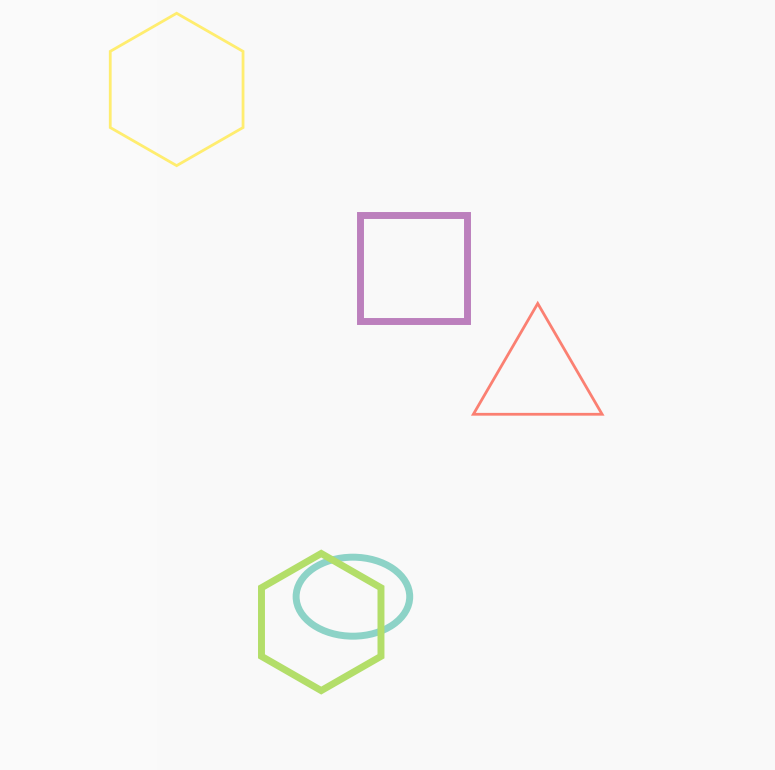[{"shape": "oval", "thickness": 2.5, "radius": 0.37, "center": [0.455, 0.225]}, {"shape": "triangle", "thickness": 1, "radius": 0.48, "center": [0.694, 0.51]}, {"shape": "hexagon", "thickness": 2.5, "radius": 0.45, "center": [0.414, 0.192]}, {"shape": "square", "thickness": 2.5, "radius": 0.35, "center": [0.533, 0.652]}, {"shape": "hexagon", "thickness": 1, "radius": 0.49, "center": [0.228, 0.884]}]